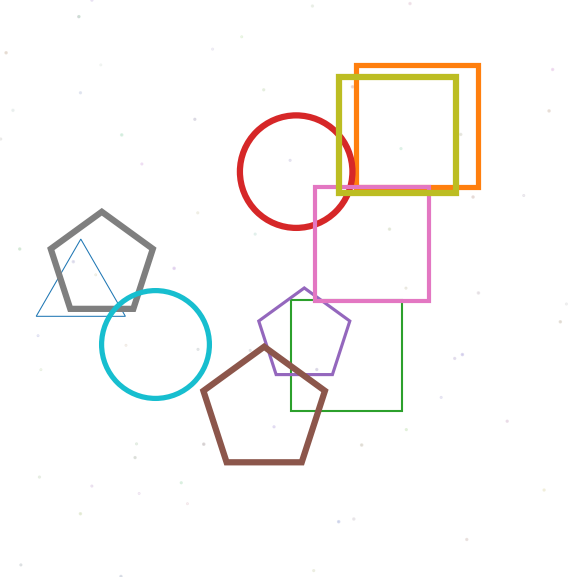[{"shape": "triangle", "thickness": 0.5, "radius": 0.45, "center": [0.14, 0.496]}, {"shape": "square", "thickness": 2.5, "radius": 0.53, "center": [0.722, 0.78]}, {"shape": "square", "thickness": 1, "radius": 0.48, "center": [0.6, 0.384]}, {"shape": "circle", "thickness": 3, "radius": 0.49, "center": [0.513, 0.702]}, {"shape": "pentagon", "thickness": 1.5, "radius": 0.41, "center": [0.527, 0.418]}, {"shape": "pentagon", "thickness": 3, "radius": 0.55, "center": [0.457, 0.288]}, {"shape": "square", "thickness": 2, "radius": 0.5, "center": [0.644, 0.577]}, {"shape": "pentagon", "thickness": 3, "radius": 0.46, "center": [0.176, 0.539]}, {"shape": "square", "thickness": 3, "radius": 0.5, "center": [0.688, 0.765]}, {"shape": "circle", "thickness": 2.5, "radius": 0.47, "center": [0.269, 0.403]}]